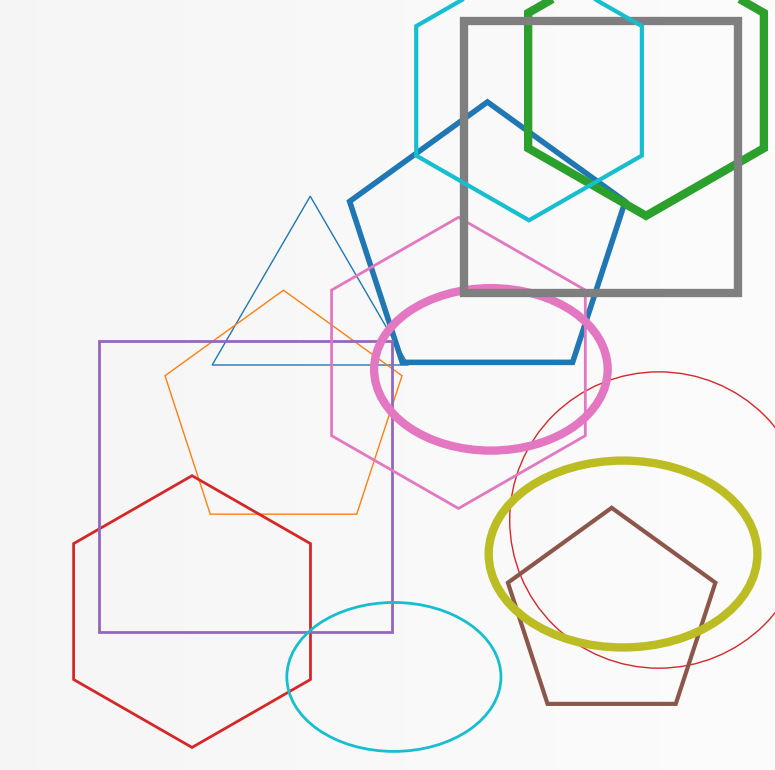[{"shape": "triangle", "thickness": 0.5, "radius": 0.73, "center": [0.4, 0.599]}, {"shape": "pentagon", "thickness": 2, "radius": 0.93, "center": [0.629, 0.681]}, {"shape": "pentagon", "thickness": 0.5, "radius": 0.8, "center": [0.366, 0.462]}, {"shape": "hexagon", "thickness": 3, "radius": 0.88, "center": [0.834, 0.895]}, {"shape": "circle", "thickness": 0.5, "radius": 0.96, "center": [0.85, 0.325]}, {"shape": "hexagon", "thickness": 1, "radius": 0.88, "center": [0.248, 0.206]}, {"shape": "square", "thickness": 1, "radius": 0.94, "center": [0.316, 0.368]}, {"shape": "pentagon", "thickness": 1.5, "radius": 0.7, "center": [0.789, 0.2]}, {"shape": "oval", "thickness": 3, "radius": 0.75, "center": [0.633, 0.52]}, {"shape": "hexagon", "thickness": 1, "radius": 0.95, "center": [0.592, 0.529]}, {"shape": "square", "thickness": 3, "radius": 0.88, "center": [0.776, 0.796]}, {"shape": "oval", "thickness": 3, "radius": 0.87, "center": [0.804, 0.28]}, {"shape": "hexagon", "thickness": 1.5, "radius": 0.84, "center": [0.683, 0.882]}, {"shape": "oval", "thickness": 1, "radius": 0.69, "center": [0.508, 0.121]}]